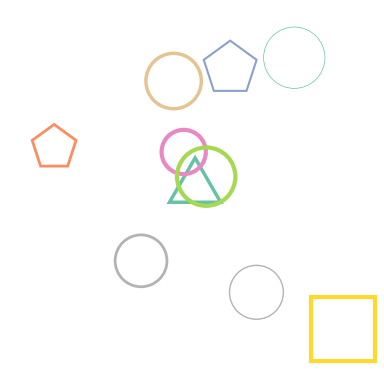[{"shape": "triangle", "thickness": 2.5, "radius": 0.38, "center": [0.507, 0.513]}, {"shape": "circle", "thickness": 0.5, "radius": 0.4, "center": [0.764, 0.85]}, {"shape": "pentagon", "thickness": 2, "radius": 0.3, "center": [0.141, 0.617]}, {"shape": "pentagon", "thickness": 1.5, "radius": 0.36, "center": [0.598, 0.822]}, {"shape": "circle", "thickness": 3, "radius": 0.29, "center": [0.477, 0.605]}, {"shape": "circle", "thickness": 3, "radius": 0.38, "center": [0.536, 0.541]}, {"shape": "square", "thickness": 3, "radius": 0.42, "center": [0.891, 0.146]}, {"shape": "circle", "thickness": 2.5, "radius": 0.36, "center": [0.451, 0.789]}, {"shape": "circle", "thickness": 2, "radius": 0.34, "center": [0.366, 0.323]}, {"shape": "circle", "thickness": 1, "radius": 0.35, "center": [0.666, 0.241]}]